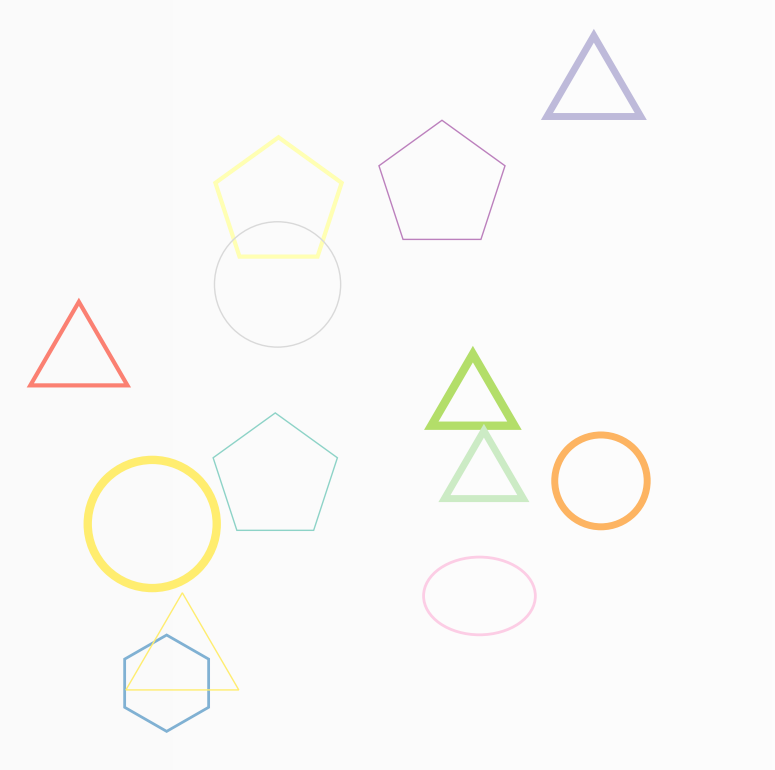[{"shape": "pentagon", "thickness": 0.5, "radius": 0.42, "center": [0.355, 0.379]}, {"shape": "pentagon", "thickness": 1.5, "radius": 0.43, "center": [0.359, 0.736]}, {"shape": "triangle", "thickness": 2.5, "radius": 0.35, "center": [0.766, 0.884]}, {"shape": "triangle", "thickness": 1.5, "radius": 0.36, "center": [0.102, 0.536]}, {"shape": "hexagon", "thickness": 1, "radius": 0.31, "center": [0.215, 0.113]}, {"shape": "circle", "thickness": 2.5, "radius": 0.3, "center": [0.775, 0.375]}, {"shape": "triangle", "thickness": 3, "radius": 0.31, "center": [0.61, 0.478]}, {"shape": "oval", "thickness": 1, "radius": 0.36, "center": [0.619, 0.226]}, {"shape": "circle", "thickness": 0.5, "radius": 0.41, "center": [0.358, 0.631]}, {"shape": "pentagon", "thickness": 0.5, "radius": 0.43, "center": [0.57, 0.758]}, {"shape": "triangle", "thickness": 2.5, "radius": 0.29, "center": [0.624, 0.382]}, {"shape": "circle", "thickness": 3, "radius": 0.42, "center": [0.196, 0.319]}, {"shape": "triangle", "thickness": 0.5, "radius": 0.42, "center": [0.235, 0.146]}]